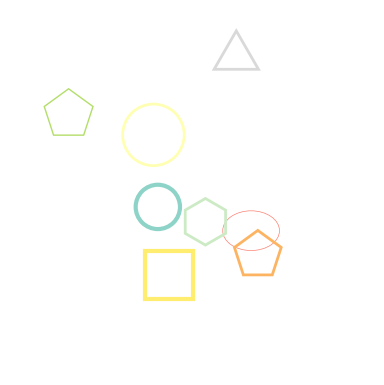[{"shape": "circle", "thickness": 3, "radius": 0.29, "center": [0.41, 0.463]}, {"shape": "circle", "thickness": 2, "radius": 0.4, "center": [0.399, 0.65]}, {"shape": "oval", "thickness": 0.5, "radius": 0.37, "center": [0.652, 0.401]}, {"shape": "pentagon", "thickness": 2, "radius": 0.32, "center": [0.67, 0.338]}, {"shape": "pentagon", "thickness": 1, "radius": 0.33, "center": [0.178, 0.703]}, {"shape": "triangle", "thickness": 2, "radius": 0.33, "center": [0.614, 0.853]}, {"shape": "hexagon", "thickness": 2, "radius": 0.3, "center": [0.534, 0.424]}, {"shape": "square", "thickness": 3, "radius": 0.31, "center": [0.44, 0.286]}]